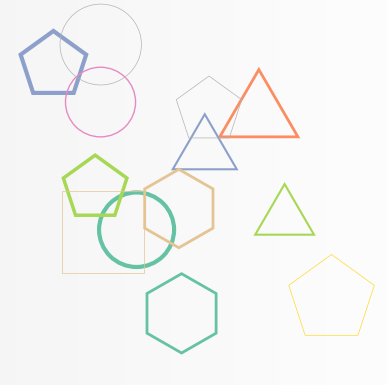[{"shape": "hexagon", "thickness": 2, "radius": 0.51, "center": [0.469, 0.186]}, {"shape": "circle", "thickness": 3, "radius": 0.48, "center": [0.352, 0.403]}, {"shape": "triangle", "thickness": 2, "radius": 0.58, "center": [0.668, 0.703]}, {"shape": "pentagon", "thickness": 3, "radius": 0.44, "center": [0.138, 0.831]}, {"shape": "triangle", "thickness": 1.5, "radius": 0.48, "center": [0.528, 0.608]}, {"shape": "circle", "thickness": 1, "radius": 0.45, "center": [0.259, 0.735]}, {"shape": "pentagon", "thickness": 2.5, "radius": 0.43, "center": [0.246, 0.511]}, {"shape": "triangle", "thickness": 1.5, "radius": 0.44, "center": [0.734, 0.434]}, {"shape": "pentagon", "thickness": 0.5, "radius": 0.58, "center": [0.856, 0.223]}, {"shape": "square", "thickness": 0.5, "radius": 0.53, "center": [0.265, 0.398]}, {"shape": "hexagon", "thickness": 2, "radius": 0.51, "center": [0.462, 0.458]}, {"shape": "circle", "thickness": 0.5, "radius": 0.53, "center": [0.26, 0.884]}, {"shape": "pentagon", "thickness": 0.5, "radius": 0.44, "center": [0.539, 0.714]}]